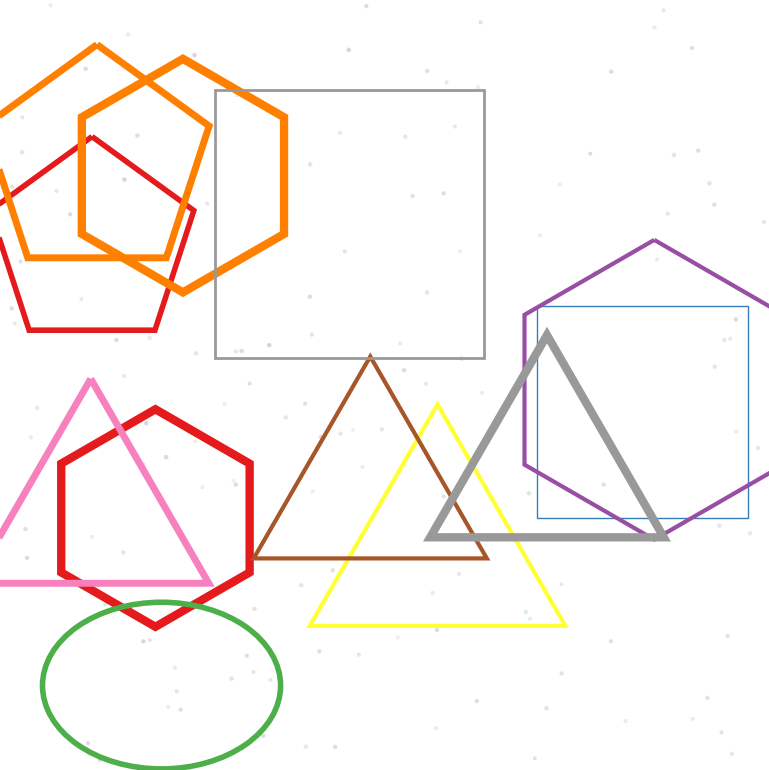[{"shape": "pentagon", "thickness": 2, "radius": 0.7, "center": [0.12, 0.684]}, {"shape": "hexagon", "thickness": 3, "radius": 0.71, "center": [0.202, 0.327]}, {"shape": "square", "thickness": 0.5, "radius": 0.69, "center": [0.835, 0.465]}, {"shape": "oval", "thickness": 2, "radius": 0.77, "center": [0.21, 0.11]}, {"shape": "hexagon", "thickness": 1.5, "radius": 0.97, "center": [0.85, 0.494]}, {"shape": "hexagon", "thickness": 3, "radius": 0.76, "center": [0.238, 0.772]}, {"shape": "pentagon", "thickness": 2.5, "radius": 0.77, "center": [0.126, 0.789]}, {"shape": "triangle", "thickness": 1.5, "radius": 0.96, "center": [0.568, 0.283]}, {"shape": "triangle", "thickness": 1.5, "radius": 0.87, "center": [0.481, 0.362]}, {"shape": "triangle", "thickness": 2.5, "radius": 0.88, "center": [0.118, 0.331]}, {"shape": "triangle", "thickness": 3, "radius": 0.88, "center": [0.71, 0.39]}, {"shape": "square", "thickness": 1, "radius": 0.87, "center": [0.454, 0.709]}]